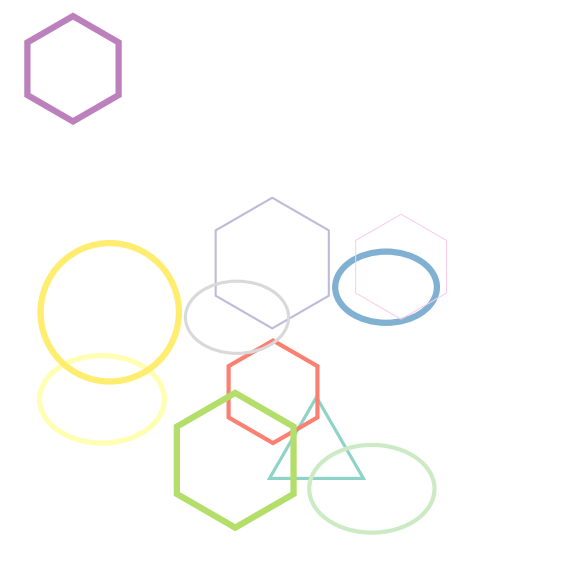[{"shape": "triangle", "thickness": 1.5, "radius": 0.47, "center": [0.548, 0.218]}, {"shape": "oval", "thickness": 2.5, "radius": 0.54, "center": [0.176, 0.308]}, {"shape": "hexagon", "thickness": 1, "radius": 0.57, "center": [0.471, 0.544]}, {"shape": "hexagon", "thickness": 2, "radius": 0.44, "center": [0.473, 0.321]}, {"shape": "oval", "thickness": 3, "radius": 0.44, "center": [0.669, 0.502]}, {"shape": "hexagon", "thickness": 3, "radius": 0.58, "center": [0.407, 0.202]}, {"shape": "hexagon", "thickness": 0.5, "radius": 0.45, "center": [0.695, 0.537]}, {"shape": "oval", "thickness": 1.5, "radius": 0.45, "center": [0.41, 0.45]}, {"shape": "hexagon", "thickness": 3, "radius": 0.46, "center": [0.126, 0.88]}, {"shape": "oval", "thickness": 2, "radius": 0.54, "center": [0.644, 0.153]}, {"shape": "circle", "thickness": 3, "radius": 0.6, "center": [0.19, 0.458]}]